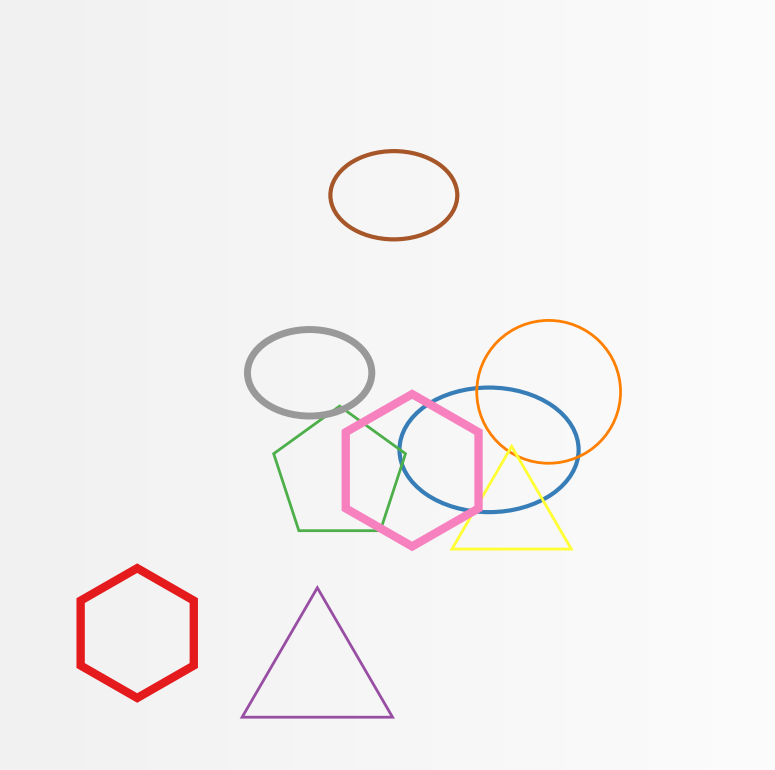[{"shape": "hexagon", "thickness": 3, "radius": 0.42, "center": [0.177, 0.178]}, {"shape": "oval", "thickness": 1.5, "radius": 0.58, "center": [0.631, 0.416]}, {"shape": "pentagon", "thickness": 1, "radius": 0.45, "center": [0.438, 0.383]}, {"shape": "triangle", "thickness": 1, "radius": 0.56, "center": [0.409, 0.125]}, {"shape": "circle", "thickness": 1, "radius": 0.46, "center": [0.708, 0.491]}, {"shape": "triangle", "thickness": 1, "radius": 0.44, "center": [0.66, 0.331]}, {"shape": "oval", "thickness": 1.5, "radius": 0.41, "center": [0.508, 0.746]}, {"shape": "hexagon", "thickness": 3, "radius": 0.49, "center": [0.532, 0.389]}, {"shape": "oval", "thickness": 2.5, "radius": 0.4, "center": [0.4, 0.516]}]